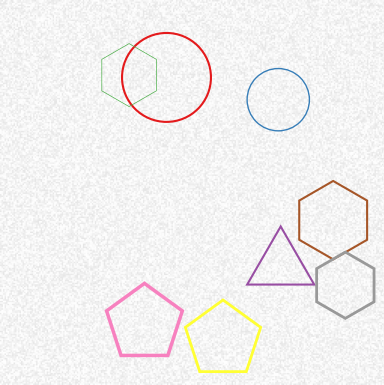[{"shape": "circle", "thickness": 1.5, "radius": 0.58, "center": [0.432, 0.799]}, {"shape": "circle", "thickness": 1, "radius": 0.4, "center": [0.723, 0.741]}, {"shape": "hexagon", "thickness": 0.5, "radius": 0.41, "center": [0.335, 0.805]}, {"shape": "triangle", "thickness": 1.5, "radius": 0.5, "center": [0.729, 0.311]}, {"shape": "pentagon", "thickness": 2, "radius": 0.51, "center": [0.579, 0.118]}, {"shape": "hexagon", "thickness": 1.5, "radius": 0.51, "center": [0.865, 0.428]}, {"shape": "pentagon", "thickness": 2.5, "radius": 0.52, "center": [0.375, 0.16]}, {"shape": "hexagon", "thickness": 2, "radius": 0.43, "center": [0.897, 0.259]}]